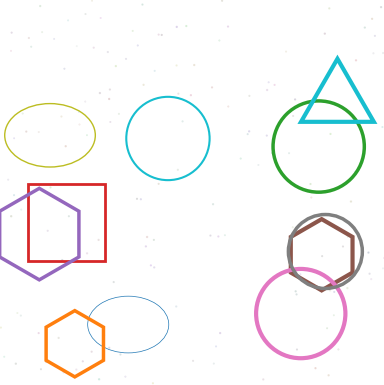[{"shape": "oval", "thickness": 0.5, "radius": 0.53, "center": [0.333, 0.157]}, {"shape": "hexagon", "thickness": 2.5, "radius": 0.43, "center": [0.194, 0.107]}, {"shape": "circle", "thickness": 2.5, "radius": 0.59, "center": [0.828, 0.619]}, {"shape": "square", "thickness": 2, "radius": 0.5, "center": [0.174, 0.423]}, {"shape": "hexagon", "thickness": 2.5, "radius": 0.59, "center": [0.102, 0.392]}, {"shape": "hexagon", "thickness": 3, "radius": 0.46, "center": [0.835, 0.338]}, {"shape": "circle", "thickness": 3, "radius": 0.58, "center": [0.781, 0.186]}, {"shape": "circle", "thickness": 2.5, "radius": 0.48, "center": [0.845, 0.347]}, {"shape": "oval", "thickness": 1, "radius": 0.59, "center": [0.13, 0.649]}, {"shape": "circle", "thickness": 1.5, "radius": 0.54, "center": [0.436, 0.64]}, {"shape": "triangle", "thickness": 3, "radius": 0.55, "center": [0.876, 0.738]}]